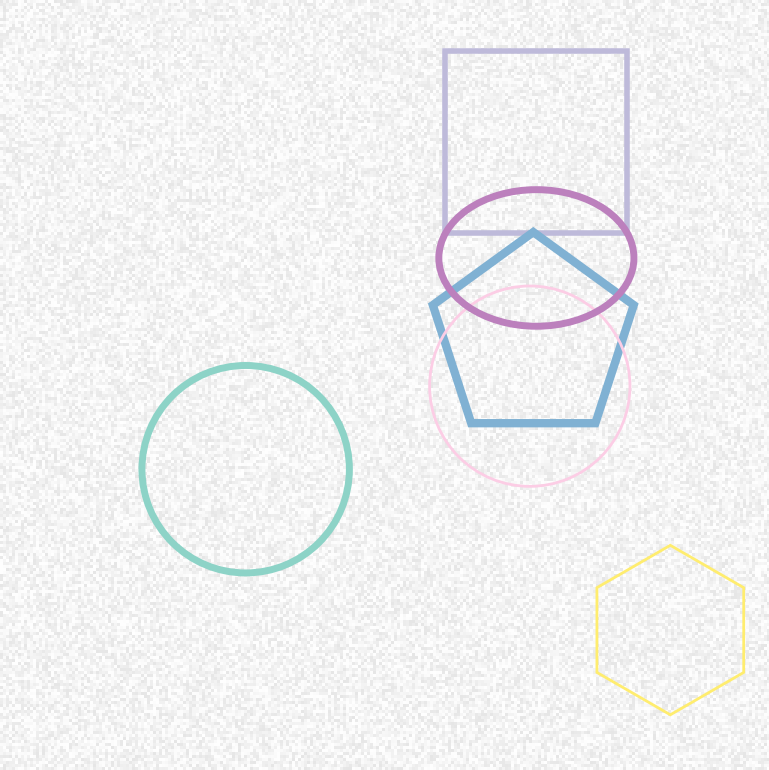[{"shape": "circle", "thickness": 2.5, "radius": 0.67, "center": [0.319, 0.391]}, {"shape": "square", "thickness": 2, "radius": 0.59, "center": [0.696, 0.816]}, {"shape": "pentagon", "thickness": 3, "radius": 0.69, "center": [0.693, 0.561]}, {"shape": "circle", "thickness": 1, "radius": 0.65, "center": [0.688, 0.498]}, {"shape": "oval", "thickness": 2.5, "radius": 0.63, "center": [0.697, 0.665]}, {"shape": "hexagon", "thickness": 1, "radius": 0.55, "center": [0.871, 0.182]}]